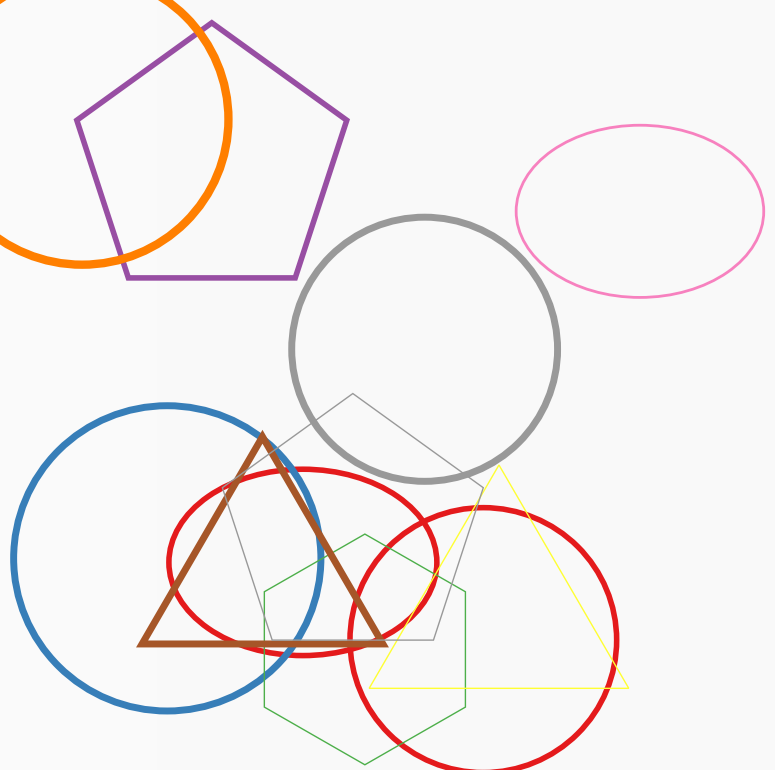[{"shape": "circle", "thickness": 2, "radius": 0.86, "center": [0.624, 0.169]}, {"shape": "oval", "thickness": 2, "radius": 0.86, "center": [0.391, 0.27]}, {"shape": "circle", "thickness": 2.5, "radius": 0.99, "center": [0.216, 0.275]}, {"shape": "hexagon", "thickness": 0.5, "radius": 0.75, "center": [0.471, 0.157]}, {"shape": "pentagon", "thickness": 2, "radius": 0.92, "center": [0.273, 0.787]}, {"shape": "circle", "thickness": 3, "radius": 0.94, "center": [0.106, 0.845]}, {"shape": "triangle", "thickness": 0.5, "radius": 0.97, "center": [0.644, 0.203]}, {"shape": "triangle", "thickness": 2.5, "radius": 0.9, "center": [0.339, 0.253]}, {"shape": "oval", "thickness": 1, "radius": 0.8, "center": [0.826, 0.726]}, {"shape": "circle", "thickness": 2.5, "radius": 0.86, "center": [0.548, 0.546]}, {"shape": "pentagon", "thickness": 0.5, "radius": 0.89, "center": [0.455, 0.312]}]